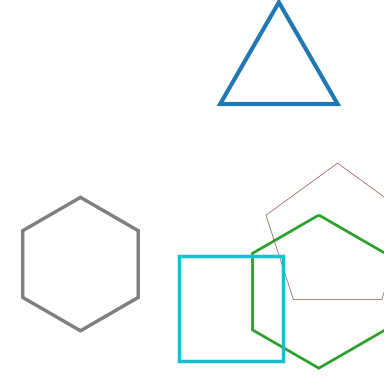[{"shape": "triangle", "thickness": 3, "radius": 0.88, "center": [0.724, 0.818]}, {"shape": "hexagon", "thickness": 2, "radius": 0.99, "center": [0.828, 0.243]}, {"shape": "pentagon", "thickness": 0.5, "radius": 0.98, "center": [0.877, 0.381]}, {"shape": "hexagon", "thickness": 2.5, "radius": 0.87, "center": [0.209, 0.314]}, {"shape": "square", "thickness": 2.5, "radius": 0.68, "center": [0.6, 0.199]}]